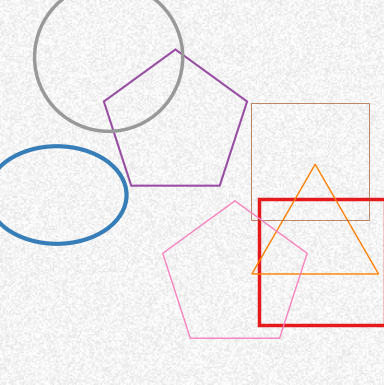[{"shape": "square", "thickness": 2.5, "radius": 0.82, "center": [0.836, 0.32]}, {"shape": "oval", "thickness": 3, "radius": 0.91, "center": [0.148, 0.493]}, {"shape": "pentagon", "thickness": 1.5, "radius": 0.98, "center": [0.456, 0.676]}, {"shape": "triangle", "thickness": 1, "radius": 0.95, "center": [0.819, 0.383]}, {"shape": "square", "thickness": 0.5, "radius": 0.76, "center": [0.805, 0.581]}, {"shape": "pentagon", "thickness": 1, "radius": 0.99, "center": [0.61, 0.281]}, {"shape": "circle", "thickness": 2.5, "radius": 0.96, "center": [0.282, 0.851]}]